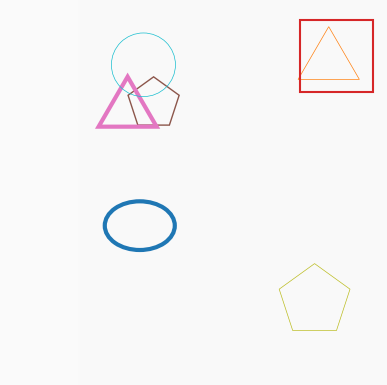[{"shape": "oval", "thickness": 3, "radius": 0.45, "center": [0.361, 0.414]}, {"shape": "triangle", "thickness": 0.5, "radius": 0.46, "center": [0.848, 0.839]}, {"shape": "square", "thickness": 1.5, "radius": 0.47, "center": [0.868, 0.854]}, {"shape": "pentagon", "thickness": 1, "radius": 0.35, "center": [0.396, 0.731]}, {"shape": "triangle", "thickness": 3, "radius": 0.43, "center": [0.329, 0.714]}, {"shape": "pentagon", "thickness": 0.5, "radius": 0.48, "center": [0.812, 0.219]}, {"shape": "circle", "thickness": 0.5, "radius": 0.41, "center": [0.37, 0.832]}]